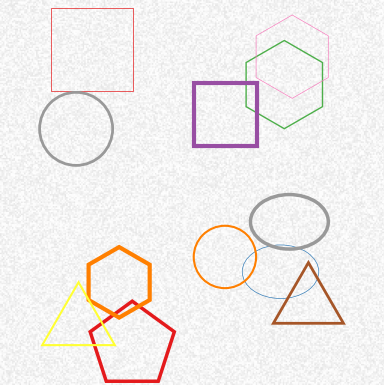[{"shape": "square", "thickness": 0.5, "radius": 0.53, "center": [0.238, 0.871]}, {"shape": "pentagon", "thickness": 2.5, "radius": 0.57, "center": [0.343, 0.103]}, {"shape": "oval", "thickness": 0.5, "radius": 0.5, "center": [0.729, 0.294]}, {"shape": "hexagon", "thickness": 1, "radius": 0.57, "center": [0.738, 0.78]}, {"shape": "square", "thickness": 3, "radius": 0.41, "center": [0.587, 0.702]}, {"shape": "circle", "thickness": 1.5, "radius": 0.41, "center": [0.584, 0.333]}, {"shape": "hexagon", "thickness": 3, "radius": 0.46, "center": [0.309, 0.267]}, {"shape": "triangle", "thickness": 1.5, "radius": 0.54, "center": [0.204, 0.158]}, {"shape": "triangle", "thickness": 2, "radius": 0.53, "center": [0.801, 0.213]}, {"shape": "hexagon", "thickness": 0.5, "radius": 0.54, "center": [0.759, 0.853]}, {"shape": "oval", "thickness": 2.5, "radius": 0.51, "center": [0.752, 0.424]}, {"shape": "circle", "thickness": 2, "radius": 0.47, "center": [0.198, 0.665]}]